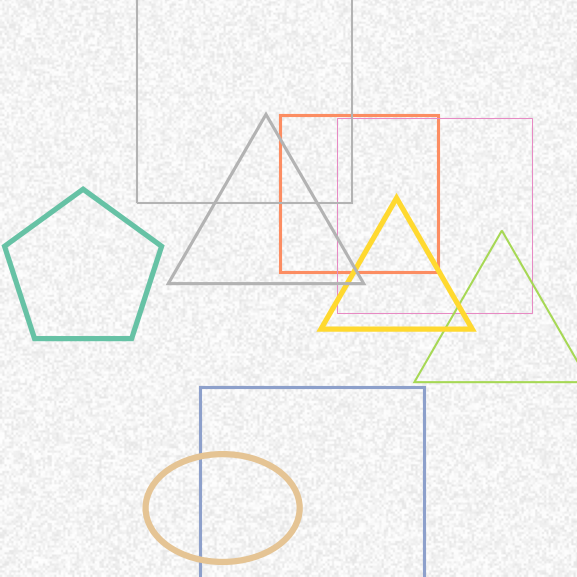[{"shape": "pentagon", "thickness": 2.5, "radius": 0.72, "center": [0.144, 0.528]}, {"shape": "square", "thickness": 1.5, "radius": 0.68, "center": [0.622, 0.664]}, {"shape": "square", "thickness": 1.5, "radius": 0.97, "center": [0.54, 0.135]}, {"shape": "square", "thickness": 0.5, "radius": 0.84, "center": [0.753, 0.626]}, {"shape": "triangle", "thickness": 1, "radius": 0.88, "center": [0.869, 0.425]}, {"shape": "triangle", "thickness": 2.5, "radius": 0.76, "center": [0.687, 0.505]}, {"shape": "oval", "thickness": 3, "radius": 0.67, "center": [0.386, 0.119]}, {"shape": "square", "thickness": 1, "radius": 0.93, "center": [0.424, 0.834]}, {"shape": "triangle", "thickness": 1.5, "radius": 0.98, "center": [0.461, 0.606]}]